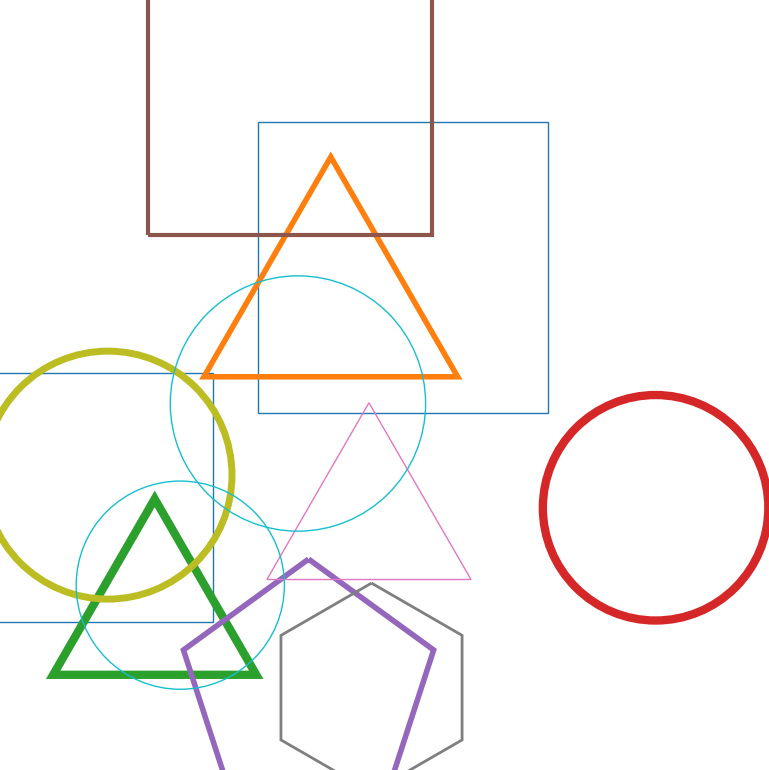[{"shape": "square", "thickness": 0.5, "radius": 0.94, "center": [0.523, 0.652]}, {"shape": "square", "thickness": 0.5, "radius": 0.81, "center": [0.115, 0.354]}, {"shape": "triangle", "thickness": 2, "radius": 0.95, "center": [0.43, 0.606]}, {"shape": "triangle", "thickness": 3, "radius": 0.76, "center": [0.201, 0.2]}, {"shape": "circle", "thickness": 3, "radius": 0.73, "center": [0.851, 0.341]}, {"shape": "pentagon", "thickness": 2, "radius": 0.85, "center": [0.401, 0.103]}, {"shape": "square", "thickness": 1.5, "radius": 0.92, "center": [0.377, 0.878]}, {"shape": "triangle", "thickness": 0.5, "radius": 0.77, "center": [0.479, 0.324]}, {"shape": "hexagon", "thickness": 1, "radius": 0.68, "center": [0.482, 0.107]}, {"shape": "circle", "thickness": 2.5, "radius": 0.81, "center": [0.14, 0.383]}, {"shape": "circle", "thickness": 0.5, "radius": 0.68, "center": [0.234, 0.24]}, {"shape": "circle", "thickness": 0.5, "radius": 0.83, "center": [0.387, 0.476]}]